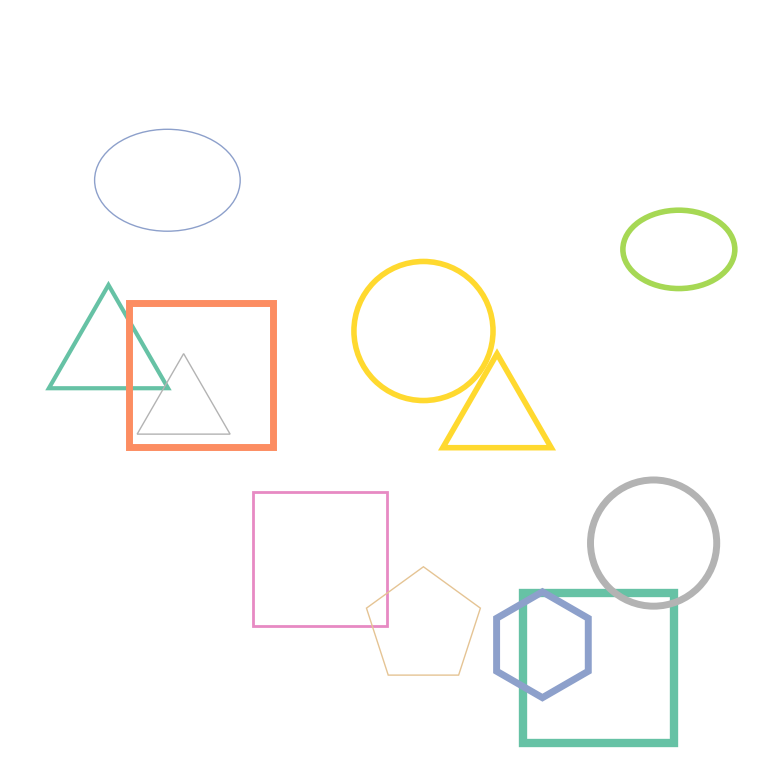[{"shape": "triangle", "thickness": 1.5, "radius": 0.45, "center": [0.141, 0.54]}, {"shape": "square", "thickness": 3, "radius": 0.49, "center": [0.777, 0.132]}, {"shape": "square", "thickness": 2.5, "radius": 0.47, "center": [0.261, 0.513]}, {"shape": "oval", "thickness": 0.5, "radius": 0.47, "center": [0.217, 0.766]}, {"shape": "hexagon", "thickness": 2.5, "radius": 0.34, "center": [0.704, 0.163]}, {"shape": "square", "thickness": 1, "radius": 0.43, "center": [0.415, 0.274]}, {"shape": "oval", "thickness": 2, "radius": 0.36, "center": [0.882, 0.676]}, {"shape": "triangle", "thickness": 2, "radius": 0.41, "center": [0.645, 0.459]}, {"shape": "circle", "thickness": 2, "radius": 0.45, "center": [0.55, 0.57]}, {"shape": "pentagon", "thickness": 0.5, "radius": 0.39, "center": [0.55, 0.186]}, {"shape": "circle", "thickness": 2.5, "radius": 0.41, "center": [0.849, 0.295]}, {"shape": "triangle", "thickness": 0.5, "radius": 0.35, "center": [0.238, 0.471]}]